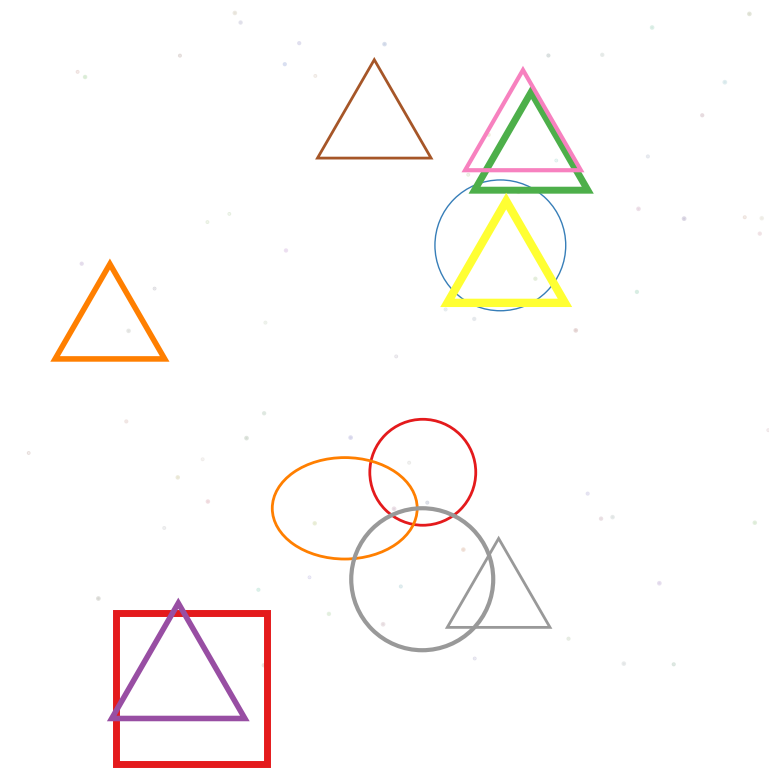[{"shape": "circle", "thickness": 1, "radius": 0.34, "center": [0.549, 0.387]}, {"shape": "square", "thickness": 2.5, "radius": 0.49, "center": [0.249, 0.106]}, {"shape": "circle", "thickness": 0.5, "radius": 0.42, "center": [0.65, 0.681]}, {"shape": "triangle", "thickness": 2.5, "radius": 0.42, "center": [0.69, 0.795]}, {"shape": "triangle", "thickness": 2, "radius": 0.5, "center": [0.232, 0.117]}, {"shape": "triangle", "thickness": 2, "radius": 0.41, "center": [0.143, 0.575]}, {"shape": "oval", "thickness": 1, "radius": 0.47, "center": [0.448, 0.34]}, {"shape": "triangle", "thickness": 3, "radius": 0.44, "center": [0.657, 0.651]}, {"shape": "triangle", "thickness": 1, "radius": 0.43, "center": [0.486, 0.837]}, {"shape": "triangle", "thickness": 1.5, "radius": 0.43, "center": [0.679, 0.822]}, {"shape": "triangle", "thickness": 1, "radius": 0.38, "center": [0.648, 0.224]}, {"shape": "circle", "thickness": 1.5, "radius": 0.46, "center": [0.548, 0.248]}]